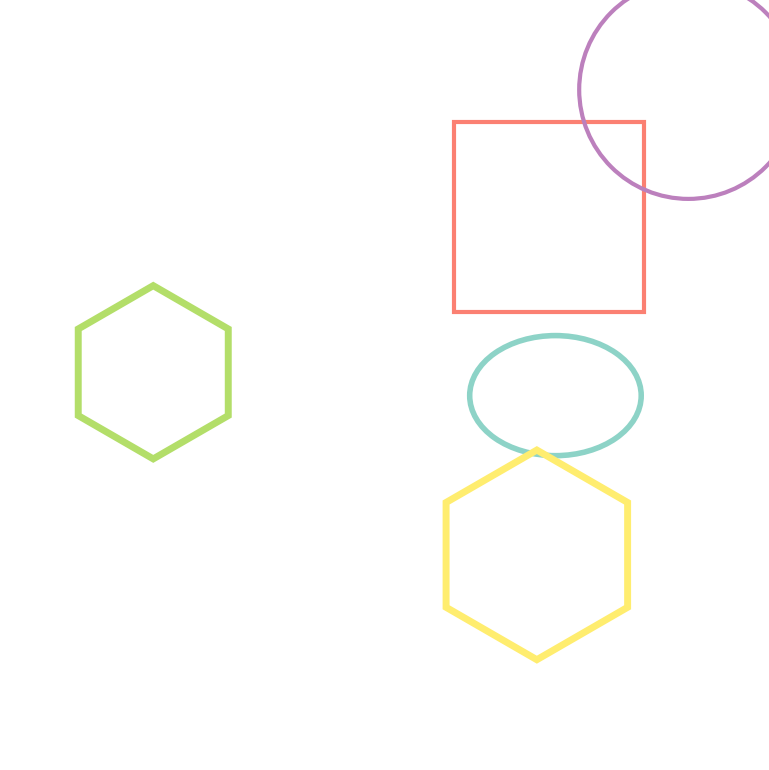[{"shape": "oval", "thickness": 2, "radius": 0.56, "center": [0.721, 0.486]}, {"shape": "square", "thickness": 1.5, "radius": 0.62, "center": [0.713, 0.718]}, {"shape": "hexagon", "thickness": 2.5, "radius": 0.56, "center": [0.199, 0.517]}, {"shape": "circle", "thickness": 1.5, "radius": 0.71, "center": [0.894, 0.884]}, {"shape": "hexagon", "thickness": 2.5, "radius": 0.68, "center": [0.697, 0.279]}]